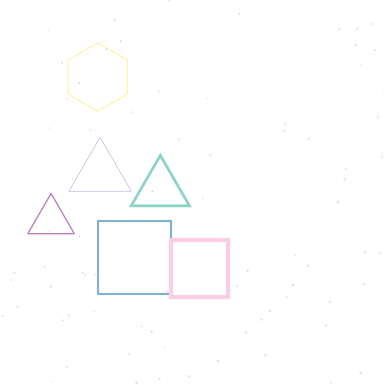[{"shape": "triangle", "thickness": 2, "radius": 0.44, "center": [0.416, 0.509]}, {"shape": "triangle", "thickness": 0.5, "radius": 0.47, "center": [0.26, 0.55]}, {"shape": "square", "thickness": 1.5, "radius": 0.47, "center": [0.349, 0.331]}, {"shape": "square", "thickness": 3, "radius": 0.37, "center": [0.519, 0.303]}, {"shape": "triangle", "thickness": 1, "radius": 0.35, "center": [0.133, 0.428]}, {"shape": "hexagon", "thickness": 0.5, "radius": 0.44, "center": [0.254, 0.8]}]